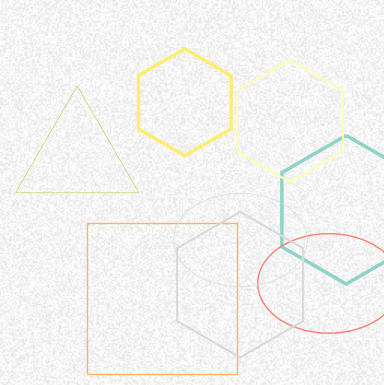[{"shape": "hexagon", "thickness": 2.5, "radius": 0.96, "center": [0.899, 0.455]}, {"shape": "hexagon", "thickness": 1.5, "radius": 0.79, "center": [0.754, 0.686]}, {"shape": "oval", "thickness": 1, "radius": 0.92, "center": [0.854, 0.264]}, {"shape": "square", "thickness": 1, "radius": 0.98, "center": [0.421, 0.225]}, {"shape": "triangle", "thickness": 0.5, "radius": 0.92, "center": [0.201, 0.592]}, {"shape": "hexagon", "thickness": 1.5, "radius": 0.95, "center": [0.624, 0.261]}, {"shape": "oval", "thickness": 0.5, "radius": 0.87, "center": [0.625, 0.377]}, {"shape": "hexagon", "thickness": 2.5, "radius": 0.69, "center": [0.48, 0.734]}]